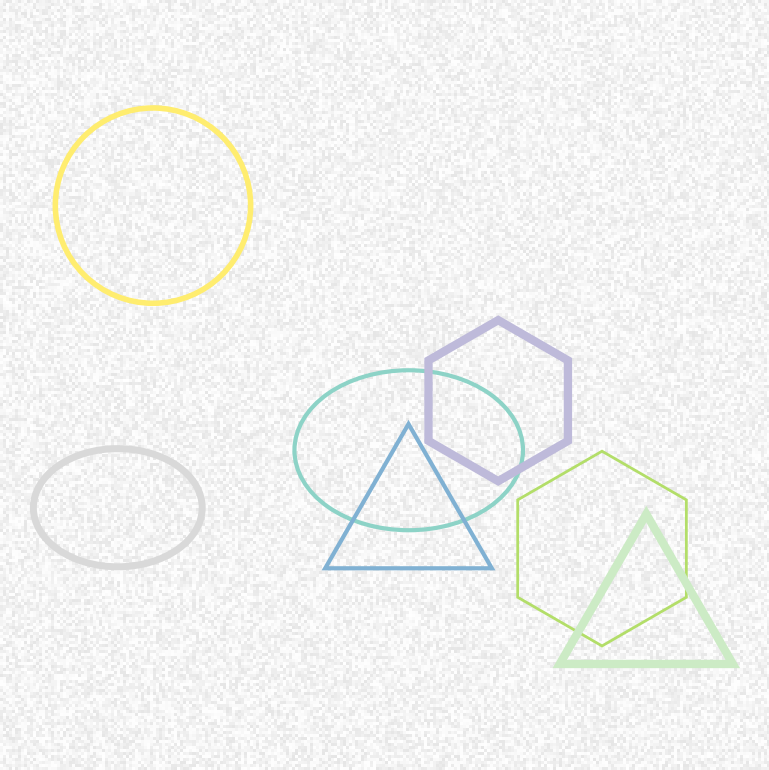[{"shape": "oval", "thickness": 1.5, "radius": 0.74, "center": [0.531, 0.415]}, {"shape": "hexagon", "thickness": 3, "radius": 0.52, "center": [0.647, 0.48]}, {"shape": "triangle", "thickness": 1.5, "radius": 0.62, "center": [0.531, 0.324]}, {"shape": "hexagon", "thickness": 1, "radius": 0.63, "center": [0.782, 0.288]}, {"shape": "oval", "thickness": 2.5, "radius": 0.55, "center": [0.153, 0.341]}, {"shape": "triangle", "thickness": 3, "radius": 0.65, "center": [0.839, 0.203]}, {"shape": "circle", "thickness": 2, "radius": 0.63, "center": [0.199, 0.733]}]